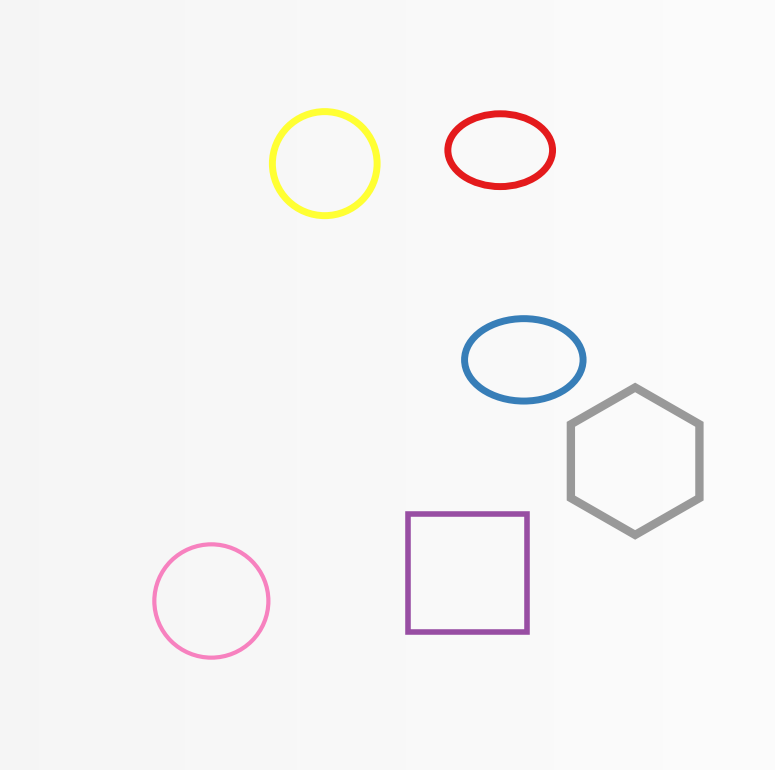[{"shape": "oval", "thickness": 2.5, "radius": 0.34, "center": [0.645, 0.805]}, {"shape": "oval", "thickness": 2.5, "radius": 0.38, "center": [0.676, 0.533]}, {"shape": "square", "thickness": 2, "radius": 0.38, "center": [0.604, 0.256]}, {"shape": "circle", "thickness": 2.5, "radius": 0.34, "center": [0.419, 0.787]}, {"shape": "circle", "thickness": 1.5, "radius": 0.37, "center": [0.273, 0.219]}, {"shape": "hexagon", "thickness": 3, "radius": 0.48, "center": [0.82, 0.401]}]